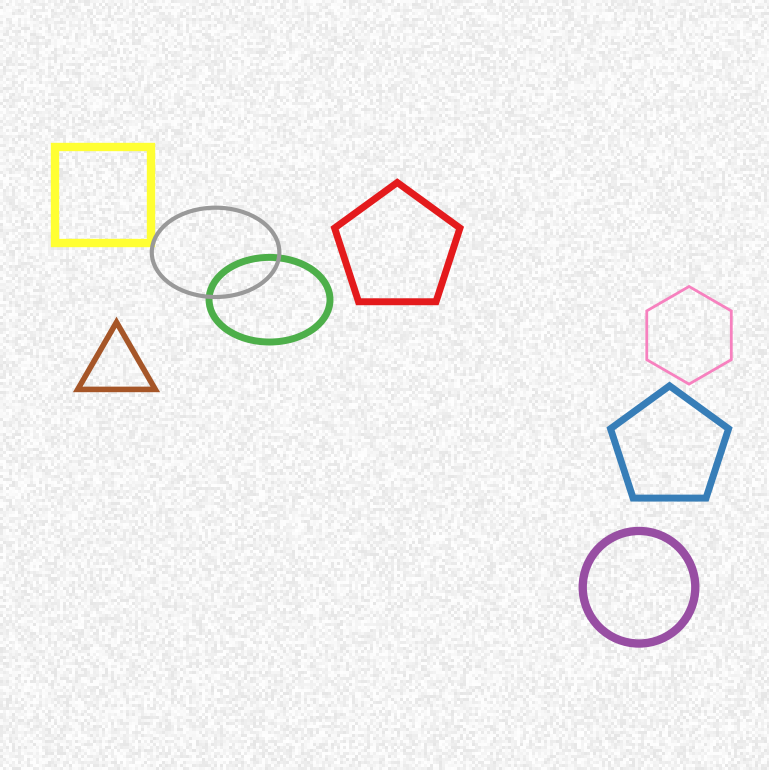[{"shape": "pentagon", "thickness": 2.5, "radius": 0.43, "center": [0.516, 0.677]}, {"shape": "pentagon", "thickness": 2.5, "radius": 0.4, "center": [0.87, 0.418]}, {"shape": "oval", "thickness": 2.5, "radius": 0.39, "center": [0.35, 0.611]}, {"shape": "circle", "thickness": 3, "radius": 0.37, "center": [0.83, 0.237]}, {"shape": "square", "thickness": 3, "radius": 0.31, "center": [0.134, 0.747]}, {"shape": "triangle", "thickness": 2, "radius": 0.29, "center": [0.151, 0.523]}, {"shape": "hexagon", "thickness": 1, "radius": 0.32, "center": [0.895, 0.565]}, {"shape": "oval", "thickness": 1.5, "radius": 0.41, "center": [0.28, 0.672]}]